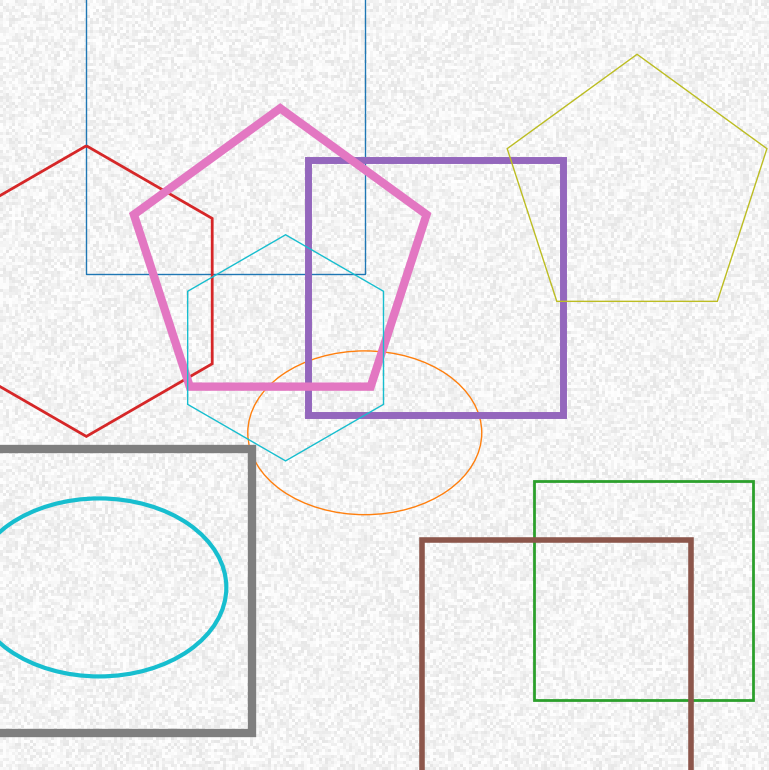[{"shape": "square", "thickness": 0.5, "radius": 0.91, "center": [0.293, 0.826]}, {"shape": "oval", "thickness": 0.5, "radius": 0.76, "center": [0.474, 0.438]}, {"shape": "square", "thickness": 1, "radius": 0.71, "center": [0.836, 0.233]}, {"shape": "hexagon", "thickness": 1, "radius": 0.94, "center": [0.112, 0.622]}, {"shape": "square", "thickness": 2.5, "radius": 0.83, "center": [0.566, 0.627]}, {"shape": "square", "thickness": 2, "radius": 0.88, "center": [0.723, 0.123]}, {"shape": "pentagon", "thickness": 3, "radius": 1.0, "center": [0.364, 0.66]}, {"shape": "square", "thickness": 3, "radius": 0.92, "center": [0.143, 0.233]}, {"shape": "pentagon", "thickness": 0.5, "radius": 0.89, "center": [0.827, 0.752]}, {"shape": "hexagon", "thickness": 0.5, "radius": 0.73, "center": [0.371, 0.548]}, {"shape": "oval", "thickness": 1.5, "radius": 0.83, "center": [0.129, 0.237]}]